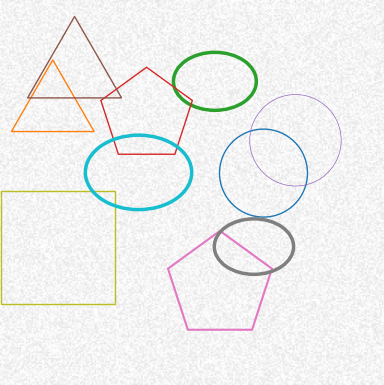[{"shape": "circle", "thickness": 1, "radius": 0.57, "center": [0.684, 0.55]}, {"shape": "triangle", "thickness": 1, "radius": 0.62, "center": [0.137, 0.72]}, {"shape": "oval", "thickness": 2.5, "radius": 0.54, "center": [0.558, 0.789]}, {"shape": "pentagon", "thickness": 1, "radius": 0.62, "center": [0.381, 0.7]}, {"shape": "circle", "thickness": 0.5, "radius": 0.59, "center": [0.767, 0.636]}, {"shape": "triangle", "thickness": 1, "radius": 0.7, "center": [0.194, 0.816]}, {"shape": "pentagon", "thickness": 1.5, "radius": 0.71, "center": [0.571, 0.258]}, {"shape": "oval", "thickness": 2.5, "radius": 0.51, "center": [0.66, 0.359]}, {"shape": "square", "thickness": 1, "radius": 0.74, "center": [0.151, 0.358]}, {"shape": "oval", "thickness": 2.5, "radius": 0.69, "center": [0.36, 0.552]}]